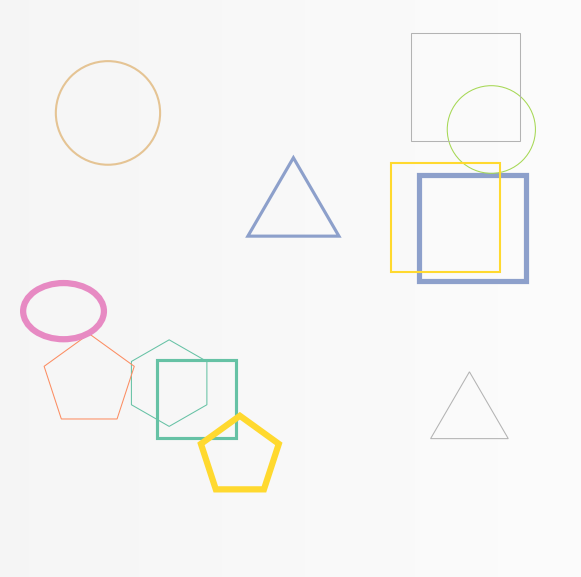[{"shape": "hexagon", "thickness": 0.5, "radius": 0.37, "center": [0.291, 0.336]}, {"shape": "square", "thickness": 1.5, "radius": 0.34, "center": [0.339, 0.308]}, {"shape": "pentagon", "thickness": 0.5, "radius": 0.41, "center": [0.153, 0.34]}, {"shape": "triangle", "thickness": 1.5, "radius": 0.45, "center": [0.505, 0.635]}, {"shape": "square", "thickness": 2.5, "radius": 0.46, "center": [0.813, 0.605]}, {"shape": "oval", "thickness": 3, "radius": 0.35, "center": [0.109, 0.46]}, {"shape": "circle", "thickness": 0.5, "radius": 0.38, "center": [0.845, 0.775]}, {"shape": "pentagon", "thickness": 3, "radius": 0.35, "center": [0.413, 0.209]}, {"shape": "square", "thickness": 1, "radius": 0.47, "center": [0.767, 0.623]}, {"shape": "circle", "thickness": 1, "radius": 0.45, "center": [0.186, 0.804]}, {"shape": "triangle", "thickness": 0.5, "radius": 0.39, "center": [0.808, 0.278]}, {"shape": "square", "thickness": 0.5, "radius": 0.47, "center": [0.801, 0.848]}]